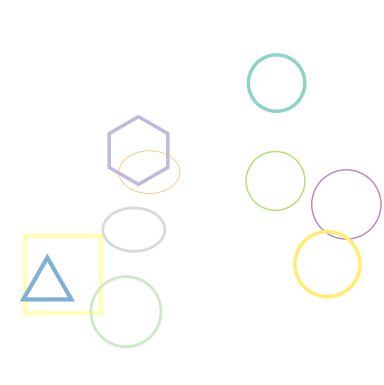[{"shape": "circle", "thickness": 2.5, "radius": 0.37, "center": [0.718, 0.784]}, {"shape": "square", "thickness": 3, "radius": 0.5, "center": [0.164, 0.288]}, {"shape": "hexagon", "thickness": 2.5, "radius": 0.44, "center": [0.36, 0.609]}, {"shape": "triangle", "thickness": 3, "radius": 0.36, "center": [0.123, 0.258]}, {"shape": "oval", "thickness": 0.5, "radius": 0.4, "center": [0.388, 0.553]}, {"shape": "circle", "thickness": 1, "radius": 0.38, "center": [0.716, 0.53]}, {"shape": "oval", "thickness": 2, "radius": 0.4, "center": [0.348, 0.404]}, {"shape": "circle", "thickness": 1, "radius": 0.45, "center": [0.9, 0.469]}, {"shape": "circle", "thickness": 2, "radius": 0.46, "center": [0.327, 0.19]}, {"shape": "circle", "thickness": 2.5, "radius": 0.42, "center": [0.851, 0.314]}]